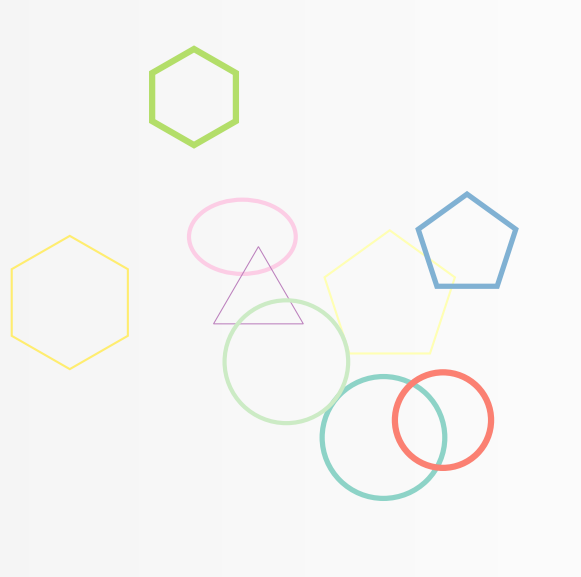[{"shape": "circle", "thickness": 2.5, "radius": 0.53, "center": [0.66, 0.242]}, {"shape": "pentagon", "thickness": 1, "radius": 0.59, "center": [0.67, 0.482]}, {"shape": "circle", "thickness": 3, "radius": 0.41, "center": [0.762, 0.272]}, {"shape": "pentagon", "thickness": 2.5, "radius": 0.44, "center": [0.803, 0.575]}, {"shape": "hexagon", "thickness": 3, "radius": 0.42, "center": [0.334, 0.831]}, {"shape": "oval", "thickness": 2, "radius": 0.46, "center": [0.417, 0.589]}, {"shape": "triangle", "thickness": 0.5, "radius": 0.45, "center": [0.445, 0.483]}, {"shape": "circle", "thickness": 2, "radius": 0.53, "center": [0.493, 0.373]}, {"shape": "hexagon", "thickness": 1, "radius": 0.58, "center": [0.12, 0.475]}]